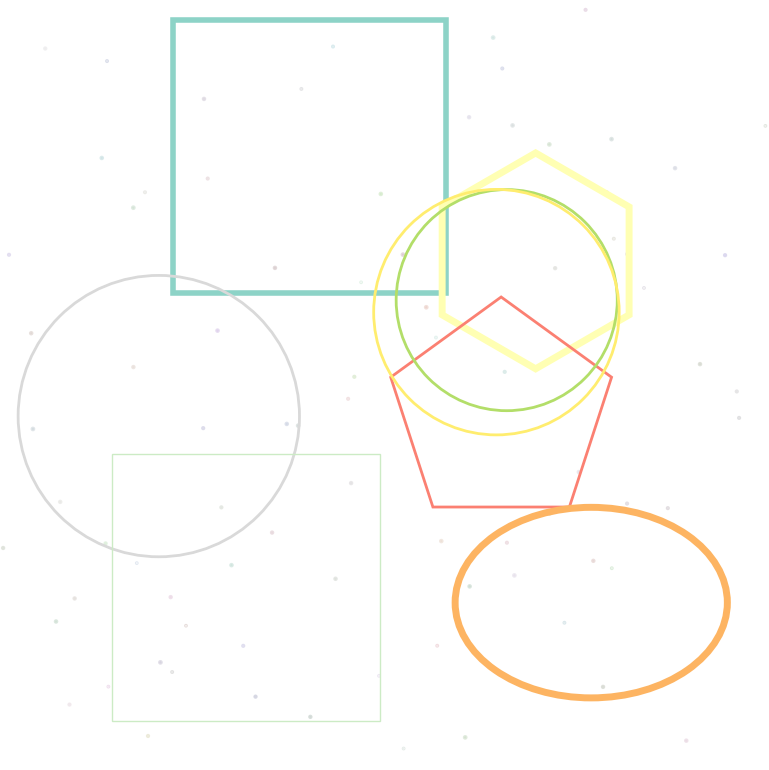[{"shape": "square", "thickness": 2, "radius": 0.89, "center": [0.402, 0.797]}, {"shape": "hexagon", "thickness": 2.5, "radius": 0.7, "center": [0.696, 0.661]}, {"shape": "pentagon", "thickness": 1, "radius": 0.75, "center": [0.651, 0.464]}, {"shape": "oval", "thickness": 2.5, "radius": 0.88, "center": [0.768, 0.217]}, {"shape": "circle", "thickness": 1, "radius": 0.72, "center": [0.658, 0.61]}, {"shape": "circle", "thickness": 1, "radius": 0.91, "center": [0.206, 0.46]}, {"shape": "square", "thickness": 0.5, "radius": 0.87, "center": [0.319, 0.237]}, {"shape": "circle", "thickness": 1, "radius": 0.8, "center": [0.645, 0.595]}]